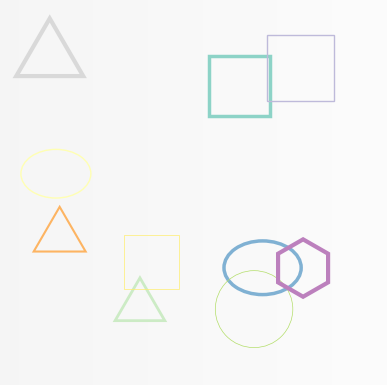[{"shape": "square", "thickness": 2.5, "radius": 0.39, "center": [0.619, 0.776]}, {"shape": "oval", "thickness": 1, "radius": 0.45, "center": [0.144, 0.549]}, {"shape": "square", "thickness": 1, "radius": 0.43, "center": [0.776, 0.824]}, {"shape": "oval", "thickness": 2.5, "radius": 0.5, "center": [0.678, 0.305]}, {"shape": "triangle", "thickness": 1.5, "radius": 0.39, "center": [0.154, 0.385]}, {"shape": "circle", "thickness": 0.5, "radius": 0.5, "center": [0.656, 0.197]}, {"shape": "triangle", "thickness": 3, "radius": 0.5, "center": [0.128, 0.852]}, {"shape": "hexagon", "thickness": 3, "radius": 0.37, "center": [0.782, 0.304]}, {"shape": "triangle", "thickness": 2, "radius": 0.37, "center": [0.361, 0.204]}, {"shape": "square", "thickness": 0.5, "radius": 0.35, "center": [0.39, 0.32]}]